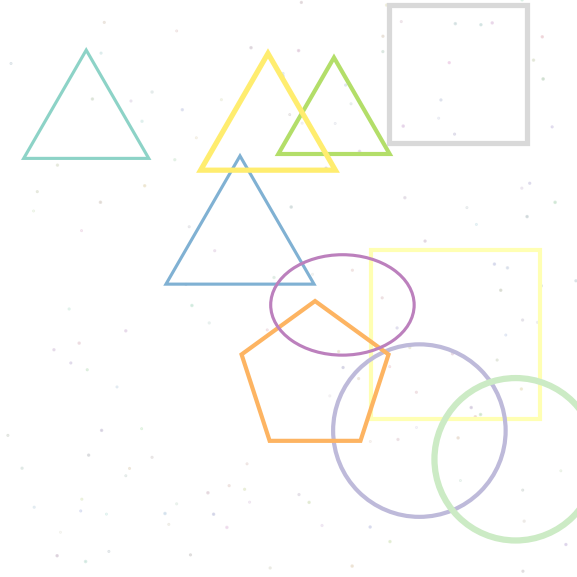[{"shape": "triangle", "thickness": 1.5, "radius": 0.63, "center": [0.149, 0.787]}, {"shape": "square", "thickness": 2, "radius": 0.73, "center": [0.789, 0.42]}, {"shape": "circle", "thickness": 2, "radius": 0.75, "center": [0.726, 0.254]}, {"shape": "triangle", "thickness": 1.5, "radius": 0.74, "center": [0.416, 0.581]}, {"shape": "pentagon", "thickness": 2, "radius": 0.67, "center": [0.546, 0.344]}, {"shape": "triangle", "thickness": 2, "radius": 0.56, "center": [0.578, 0.788]}, {"shape": "square", "thickness": 2.5, "radius": 0.6, "center": [0.793, 0.87]}, {"shape": "oval", "thickness": 1.5, "radius": 0.62, "center": [0.593, 0.471]}, {"shape": "circle", "thickness": 3, "radius": 0.7, "center": [0.893, 0.204]}, {"shape": "triangle", "thickness": 2.5, "radius": 0.67, "center": [0.464, 0.772]}]